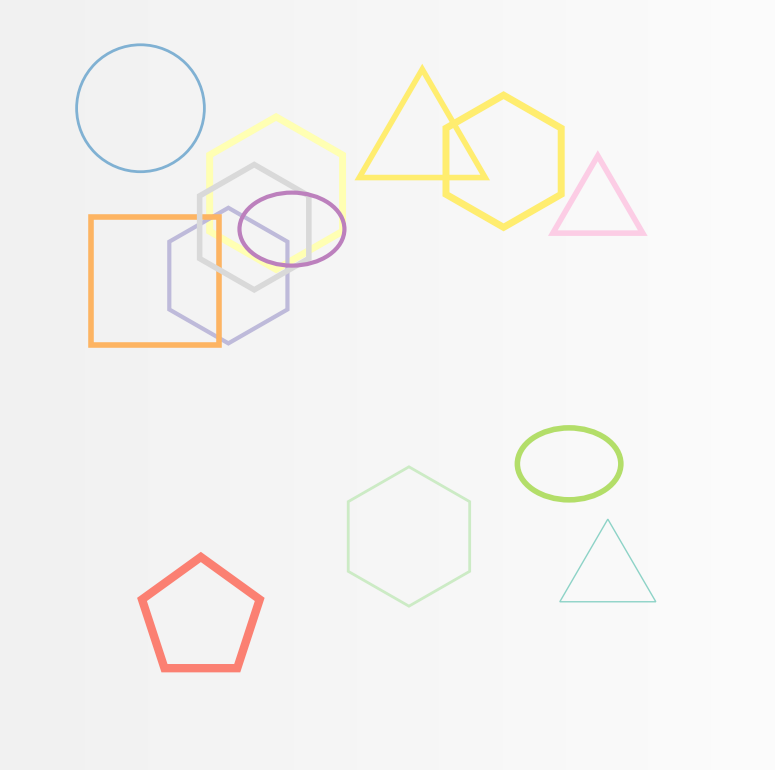[{"shape": "triangle", "thickness": 0.5, "radius": 0.36, "center": [0.784, 0.254]}, {"shape": "hexagon", "thickness": 2.5, "radius": 0.5, "center": [0.356, 0.749]}, {"shape": "hexagon", "thickness": 1.5, "radius": 0.44, "center": [0.295, 0.642]}, {"shape": "pentagon", "thickness": 3, "radius": 0.4, "center": [0.259, 0.197]}, {"shape": "circle", "thickness": 1, "radius": 0.41, "center": [0.181, 0.859]}, {"shape": "square", "thickness": 2, "radius": 0.41, "center": [0.2, 0.635]}, {"shape": "oval", "thickness": 2, "radius": 0.33, "center": [0.734, 0.398]}, {"shape": "triangle", "thickness": 2, "radius": 0.33, "center": [0.771, 0.731]}, {"shape": "hexagon", "thickness": 2, "radius": 0.41, "center": [0.328, 0.705]}, {"shape": "oval", "thickness": 1.5, "radius": 0.34, "center": [0.377, 0.702]}, {"shape": "hexagon", "thickness": 1, "radius": 0.45, "center": [0.528, 0.303]}, {"shape": "hexagon", "thickness": 2.5, "radius": 0.43, "center": [0.65, 0.791]}, {"shape": "triangle", "thickness": 2, "radius": 0.47, "center": [0.545, 0.816]}]